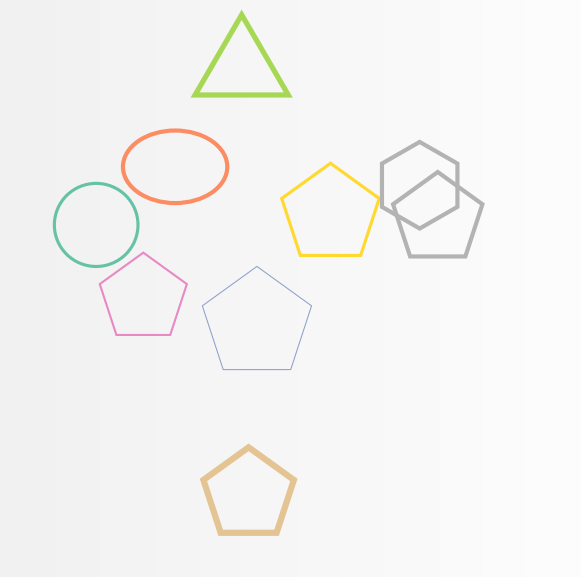[{"shape": "circle", "thickness": 1.5, "radius": 0.36, "center": [0.165, 0.61]}, {"shape": "oval", "thickness": 2, "radius": 0.45, "center": [0.301, 0.71]}, {"shape": "pentagon", "thickness": 0.5, "radius": 0.49, "center": [0.442, 0.439]}, {"shape": "pentagon", "thickness": 1, "radius": 0.39, "center": [0.247, 0.483]}, {"shape": "triangle", "thickness": 2.5, "radius": 0.46, "center": [0.416, 0.881]}, {"shape": "pentagon", "thickness": 1.5, "radius": 0.44, "center": [0.569, 0.628]}, {"shape": "pentagon", "thickness": 3, "radius": 0.41, "center": [0.428, 0.143]}, {"shape": "pentagon", "thickness": 2, "radius": 0.4, "center": [0.753, 0.62]}, {"shape": "hexagon", "thickness": 2, "radius": 0.37, "center": [0.722, 0.678]}]